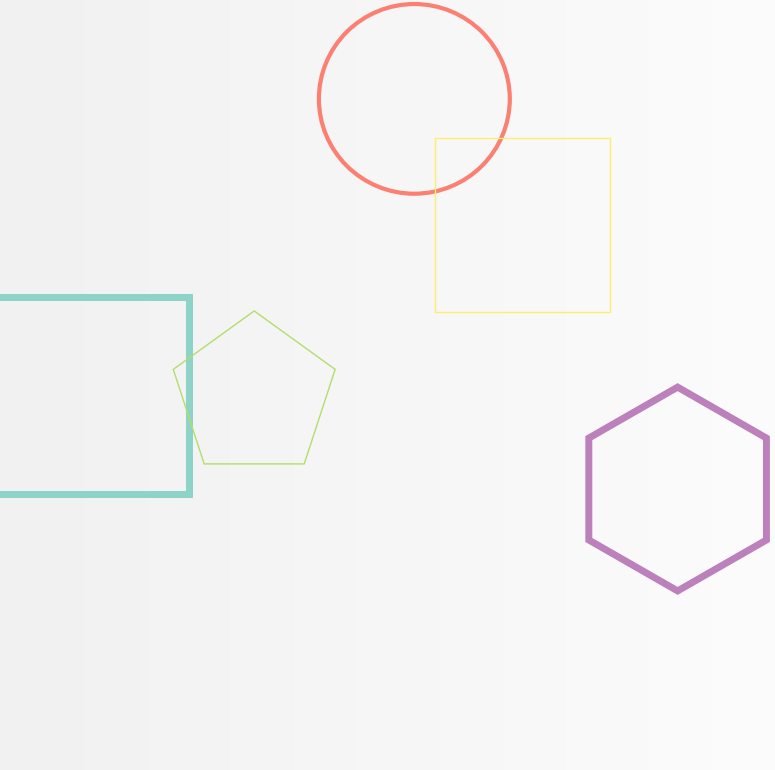[{"shape": "square", "thickness": 2.5, "radius": 0.64, "center": [0.115, 0.486]}, {"shape": "circle", "thickness": 1.5, "radius": 0.62, "center": [0.535, 0.872]}, {"shape": "pentagon", "thickness": 0.5, "radius": 0.55, "center": [0.328, 0.486]}, {"shape": "hexagon", "thickness": 2.5, "radius": 0.66, "center": [0.874, 0.365]}, {"shape": "square", "thickness": 0.5, "radius": 0.56, "center": [0.674, 0.708]}]